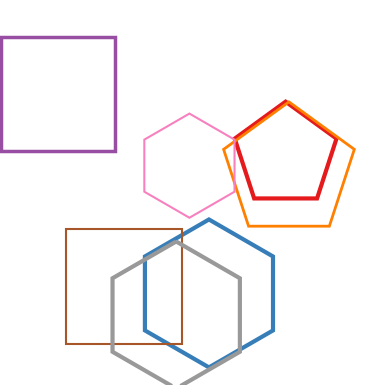[{"shape": "pentagon", "thickness": 3, "radius": 0.69, "center": [0.742, 0.597]}, {"shape": "hexagon", "thickness": 3, "radius": 0.96, "center": [0.543, 0.238]}, {"shape": "square", "thickness": 2.5, "radius": 0.74, "center": [0.151, 0.756]}, {"shape": "pentagon", "thickness": 2, "radius": 0.89, "center": [0.751, 0.557]}, {"shape": "square", "thickness": 1.5, "radius": 0.75, "center": [0.322, 0.256]}, {"shape": "hexagon", "thickness": 1.5, "radius": 0.68, "center": [0.492, 0.57]}, {"shape": "hexagon", "thickness": 3, "radius": 0.95, "center": [0.458, 0.182]}]